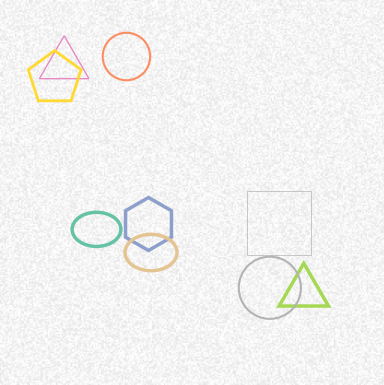[{"shape": "oval", "thickness": 2.5, "radius": 0.32, "center": [0.251, 0.404]}, {"shape": "circle", "thickness": 1.5, "radius": 0.31, "center": [0.328, 0.853]}, {"shape": "hexagon", "thickness": 2.5, "radius": 0.34, "center": [0.386, 0.418]}, {"shape": "triangle", "thickness": 1, "radius": 0.37, "center": [0.167, 0.833]}, {"shape": "triangle", "thickness": 2.5, "radius": 0.37, "center": [0.789, 0.242]}, {"shape": "pentagon", "thickness": 2, "radius": 0.36, "center": [0.142, 0.797]}, {"shape": "oval", "thickness": 2.5, "radius": 0.34, "center": [0.392, 0.344]}, {"shape": "square", "thickness": 0.5, "radius": 0.42, "center": [0.724, 0.422]}, {"shape": "circle", "thickness": 1.5, "radius": 0.4, "center": [0.701, 0.253]}]